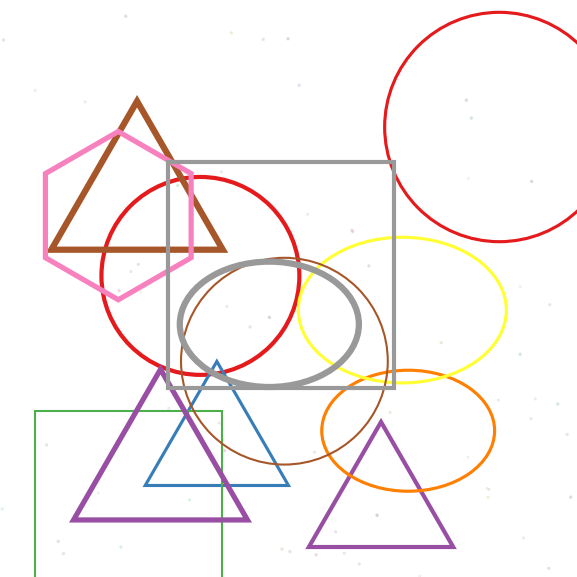[{"shape": "circle", "thickness": 1.5, "radius": 0.99, "center": [0.865, 0.779]}, {"shape": "circle", "thickness": 2, "radius": 0.86, "center": [0.347, 0.521]}, {"shape": "triangle", "thickness": 1.5, "radius": 0.72, "center": [0.375, 0.23]}, {"shape": "square", "thickness": 1, "radius": 0.81, "center": [0.222, 0.126]}, {"shape": "triangle", "thickness": 2.5, "radius": 0.87, "center": [0.278, 0.186]}, {"shape": "triangle", "thickness": 2, "radius": 0.72, "center": [0.66, 0.124]}, {"shape": "oval", "thickness": 1.5, "radius": 0.75, "center": [0.707, 0.253]}, {"shape": "oval", "thickness": 1.5, "radius": 0.9, "center": [0.697, 0.462]}, {"shape": "circle", "thickness": 1, "radius": 0.9, "center": [0.492, 0.374]}, {"shape": "triangle", "thickness": 3, "radius": 0.86, "center": [0.237, 0.652]}, {"shape": "hexagon", "thickness": 2.5, "radius": 0.73, "center": [0.205, 0.626]}, {"shape": "oval", "thickness": 3, "radius": 0.78, "center": [0.466, 0.438]}, {"shape": "square", "thickness": 2, "radius": 0.98, "center": [0.486, 0.523]}]